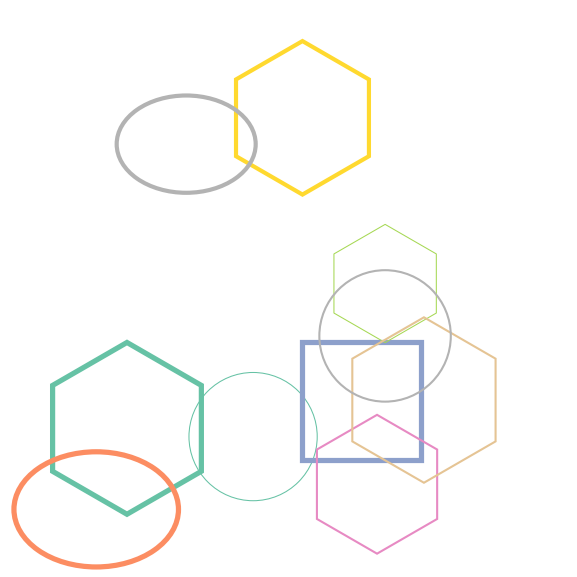[{"shape": "hexagon", "thickness": 2.5, "radius": 0.74, "center": [0.22, 0.257]}, {"shape": "circle", "thickness": 0.5, "radius": 0.56, "center": [0.438, 0.243]}, {"shape": "oval", "thickness": 2.5, "radius": 0.71, "center": [0.167, 0.117]}, {"shape": "square", "thickness": 2.5, "radius": 0.51, "center": [0.626, 0.305]}, {"shape": "hexagon", "thickness": 1, "radius": 0.6, "center": [0.653, 0.161]}, {"shape": "hexagon", "thickness": 0.5, "radius": 0.51, "center": [0.667, 0.508]}, {"shape": "hexagon", "thickness": 2, "radius": 0.66, "center": [0.524, 0.795]}, {"shape": "hexagon", "thickness": 1, "radius": 0.72, "center": [0.734, 0.306]}, {"shape": "oval", "thickness": 2, "radius": 0.6, "center": [0.322, 0.75]}, {"shape": "circle", "thickness": 1, "radius": 0.57, "center": [0.667, 0.417]}]